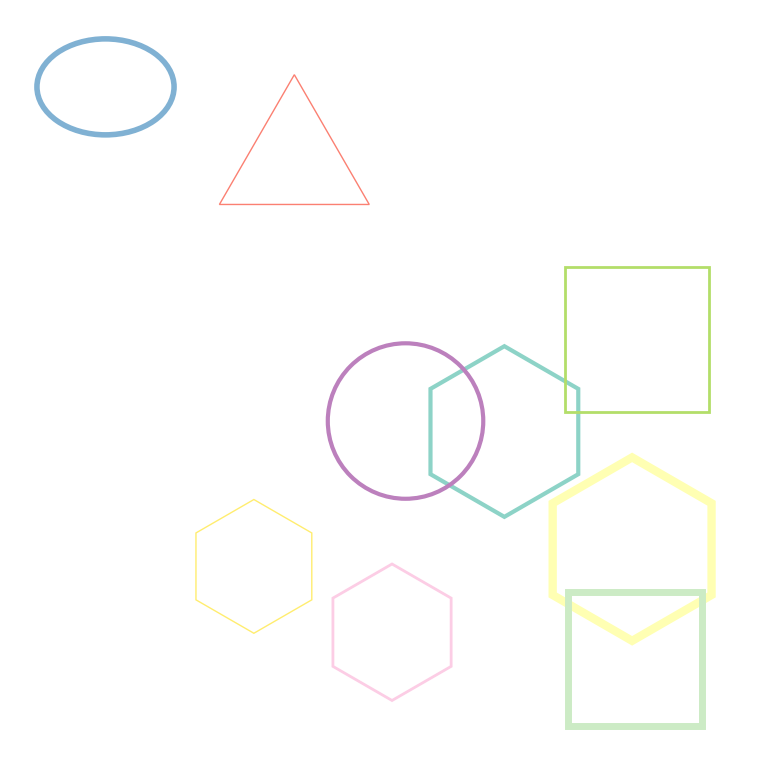[{"shape": "hexagon", "thickness": 1.5, "radius": 0.55, "center": [0.655, 0.44]}, {"shape": "hexagon", "thickness": 3, "radius": 0.6, "center": [0.821, 0.287]}, {"shape": "triangle", "thickness": 0.5, "radius": 0.56, "center": [0.382, 0.791]}, {"shape": "oval", "thickness": 2, "radius": 0.45, "center": [0.137, 0.887]}, {"shape": "square", "thickness": 1, "radius": 0.47, "center": [0.827, 0.559]}, {"shape": "hexagon", "thickness": 1, "radius": 0.44, "center": [0.509, 0.179]}, {"shape": "circle", "thickness": 1.5, "radius": 0.5, "center": [0.527, 0.453]}, {"shape": "square", "thickness": 2.5, "radius": 0.44, "center": [0.824, 0.144]}, {"shape": "hexagon", "thickness": 0.5, "radius": 0.43, "center": [0.33, 0.264]}]